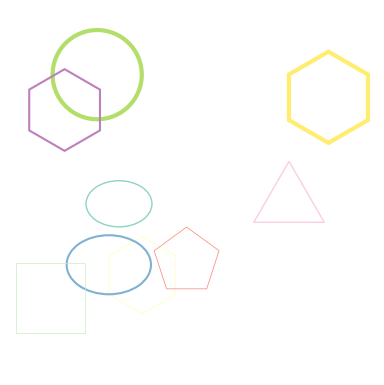[{"shape": "oval", "thickness": 1, "radius": 0.43, "center": [0.309, 0.471]}, {"shape": "hexagon", "thickness": 0.5, "radius": 0.5, "center": [0.37, 0.286]}, {"shape": "pentagon", "thickness": 0.5, "radius": 0.44, "center": [0.485, 0.321]}, {"shape": "oval", "thickness": 1.5, "radius": 0.55, "center": [0.283, 0.312]}, {"shape": "circle", "thickness": 3, "radius": 0.58, "center": [0.252, 0.806]}, {"shape": "triangle", "thickness": 1, "radius": 0.53, "center": [0.751, 0.475]}, {"shape": "hexagon", "thickness": 1.5, "radius": 0.53, "center": [0.168, 0.714]}, {"shape": "square", "thickness": 0.5, "radius": 0.45, "center": [0.131, 0.227]}, {"shape": "hexagon", "thickness": 3, "radius": 0.59, "center": [0.853, 0.747]}]